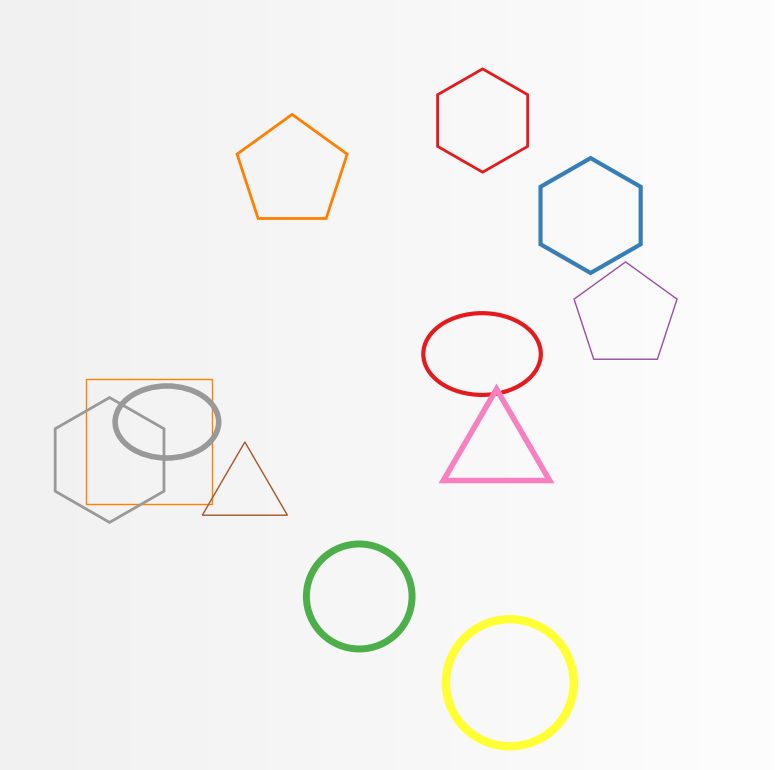[{"shape": "oval", "thickness": 1.5, "radius": 0.38, "center": [0.622, 0.54]}, {"shape": "hexagon", "thickness": 1, "radius": 0.34, "center": [0.623, 0.843]}, {"shape": "hexagon", "thickness": 1.5, "radius": 0.37, "center": [0.762, 0.72]}, {"shape": "circle", "thickness": 2.5, "radius": 0.34, "center": [0.464, 0.225]}, {"shape": "pentagon", "thickness": 0.5, "radius": 0.35, "center": [0.807, 0.59]}, {"shape": "square", "thickness": 0.5, "radius": 0.41, "center": [0.192, 0.426]}, {"shape": "pentagon", "thickness": 1, "radius": 0.37, "center": [0.377, 0.777]}, {"shape": "circle", "thickness": 3, "radius": 0.41, "center": [0.658, 0.113]}, {"shape": "triangle", "thickness": 0.5, "radius": 0.32, "center": [0.316, 0.363]}, {"shape": "triangle", "thickness": 2, "radius": 0.4, "center": [0.641, 0.416]}, {"shape": "oval", "thickness": 2, "radius": 0.33, "center": [0.215, 0.452]}, {"shape": "hexagon", "thickness": 1, "radius": 0.41, "center": [0.141, 0.403]}]